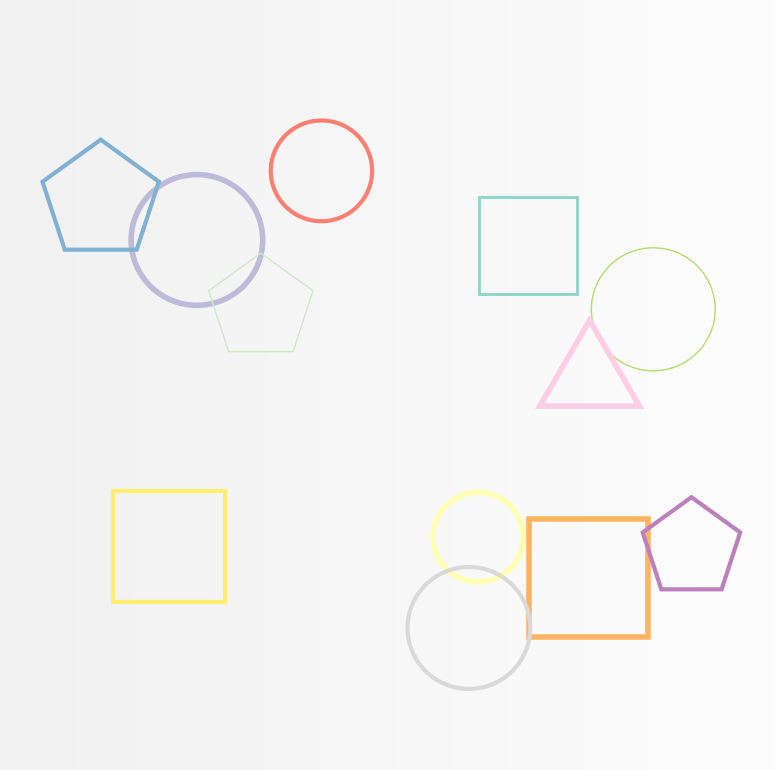[{"shape": "square", "thickness": 1, "radius": 0.31, "center": [0.681, 0.681]}, {"shape": "circle", "thickness": 2, "radius": 0.29, "center": [0.617, 0.302]}, {"shape": "circle", "thickness": 2, "radius": 0.42, "center": [0.254, 0.688]}, {"shape": "circle", "thickness": 1.5, "radius": 0.33, "center": [0.415, 0.778]}, {"shape": "pentagon", "thickness": 1.5, "radius": 0.39, "center": [0.13, 0.74]}, {"shape": "square", "thickness": 2, "radius": 0.38, "center": [0.759, 0.249]}, {"shape": "circle", "thickness": 0.5, "radius": 0.4, "center": [0.843, 0.598]}, {"shape": "triangle", "thickness": 2, "radius": 0.37, "center": [0.761, 0.51]}, {"shape": "circle", "thickness": 1.5, "radius": 0.4, "center": [0.605, 0.184]}, {"shape": "pentagon", "thickness": 1.5, "radius": 0.33, "center": [0.892, 0.288]}, {"shape": "pentagon", "thickness": 0.5, "radius": 0.35, "center": [0.337, 0.601]}, {"shape": "square", "thickness": 1.5, "radius": 0.36, "center": [0.218, 0.291]}]